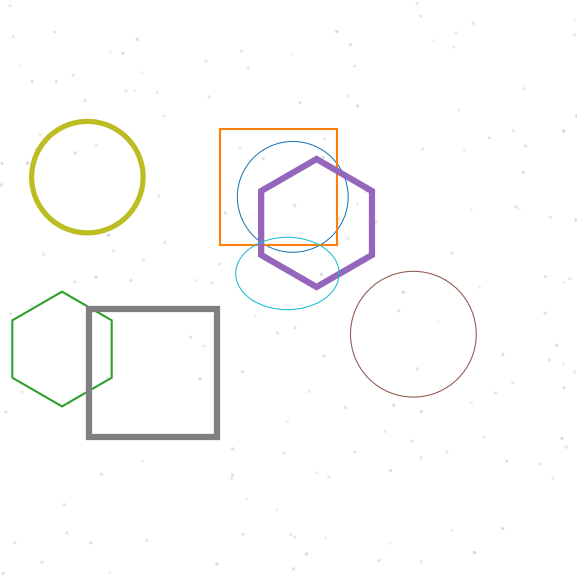[{"shape": "circle", "thickness": 0.5, "radius": 0.48, "center": [0.507, 0.658]}, {"shape": "square", "thickness": 1, "radius": 0.5, "center": [0.482, 0.675]}, {"shape": "hexagon", "thickness": 1, "radius": 0.5, "center": [0.107, 0.395]}, {"shape": "hexagon", "thickness": 3, "radius": 0.55, "center": [0.548, 0.613]}, {"shape": "circle", "thickness": 0.5, "radius": 0.54, "center": [0.716, 0.42]}, {"shape": "square", "thickness": 3, "radius": 0.56, "center": [0.265, 0.354]}, {"shape": "circle", "thickness": 2.5, "radius": 0.48, "center": [0.151, 0.692]}, {"shape": "oval", "thickness": 0.5, "radius": 0.45, "center": [0.498, 0.526]}]